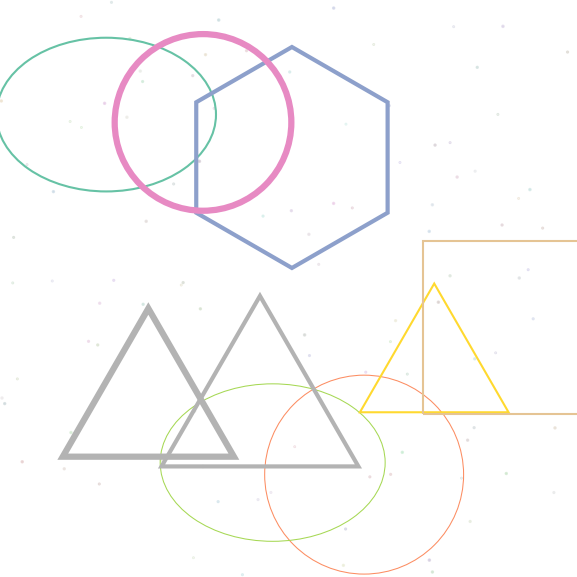[{"shape": "oval", "thickness": 1, "radius": 0.95, "center": [0.184, 0.801]}, {"shape": "circle", "thickness": 0.5, "radius": 0.86, "center": [0.631, 0.177]}, {"shape": "hexagon", "thickness": 2, "radius": 0.96, "center": [0.506, 0.726]}, {"shape": "circle", "thickness": 3, "radius": 0.76, "center": [0.352, 0.787]}, {"shape": "oval", "thickness": 0.5, "radius": 0.97, "center": [0.472, 0.198]}, {"shape": "triangle", "thickness": 1, "radius": 0.74, "center": [0.752, 0.36]}, {"shape": "square", "thickness": 1, "radius": 0.75, "center": [0.882, 0.432]}, {"shape": "triangle", "thickness": 2, "radius": 0.98, "center": [0.45, 0.29]}, {"shape": "triangle", "thickness": 3, "radius": 0.86, "center": [0.257, 0.294]}]